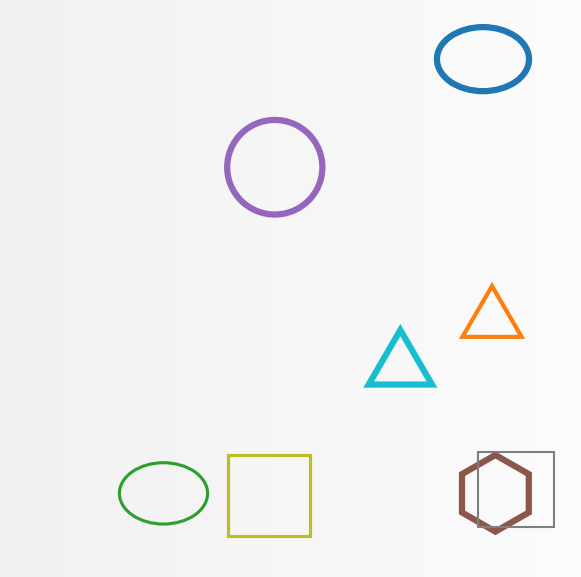[{"shape": "oval", "thickness": 3, "radius": 0.4, "center": [0.831, 0.897]}, {"shape": "triangle", "thickness": 2, "radius": 0.29, "center": [0.846, 0.445]}, {"shape": "oval", "thickness": 1.5, "radius": 0.38, "center": [0.281, 0.145]}, {"shape": "circle", "thickness": 3, "radius": 0.41, "center": [0.473, 0.71]}, {"shape": "hexagon", "thickness": 3, "radius": 0.33, "center": [0.852, 0.145]}, {"shape": "square", "thickness": 1, "radius": 0.32, "center": [0.887, 0.151]}, {"shape": "square", "thickness": 1.5, "radius": 0.35, "center": [0.463, 0.141]}, {"shape": "triangle", "thickness": 3, "radius": 0.31, "center": [0.689, 0.365]}]